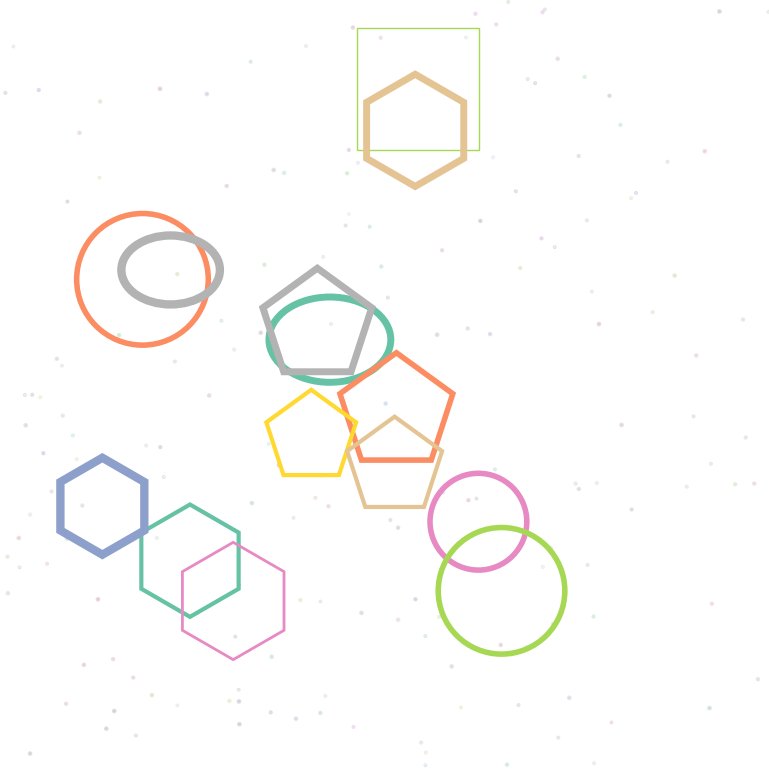[{"shape": "oval", "thickness": 2.5, "radius": 0.4, "center": [0.428, 0.559]}, {"shape": "hexagon", "thickness": 1.5, "radius": 0.36, "center": [0.247, 0.272]}, {"shape": "circle", "thickness": 2, "radius": 0.43, "center": [0.185, 0.637]}, {"shape": "pentagon", "thickness": 2, "radius": 0.39, "center": [0.515, 0.465]}, {"shape": "hexagon", "thickness": 3, "radius": 0.31, "center": [0.133, 0.343]}, {"shape": "hexagon", "thickness": 1, "radius": 0.38, "center": [0.303, 0.22]}, {"shape": "circle", "thickness": 2, "radius": 0.31, "center": [0.621, 0.322]}, {"shape": "circle", "thickness": 2, "radius": 0.41, "center": [0.651, 0.233]}, {"shape": "square", "thickness": 0.5, "radius": 0.39, "center": [0.543, 0.885]}, {"shape": "pentagon", "thickness": 1.5, "radius": 0.31, "center": [0.404, 0.433]}, {"shape": "pentagon", "thickness": 1.5, "radius": 0.32, "center": [0.512, 0.394]}, {"shape": "hexagon", "thickness": 2.5, "radius": 0.36, "center": [0.539, 0.831]}, {"shape": "oval", "thickness": 3, "radius": 0.32, "center": [0.222, 0.649]}, {"shape": "pentagon", "thickness": 2.5, "radius": 0.37, "center": [0.412, 0.577]}]